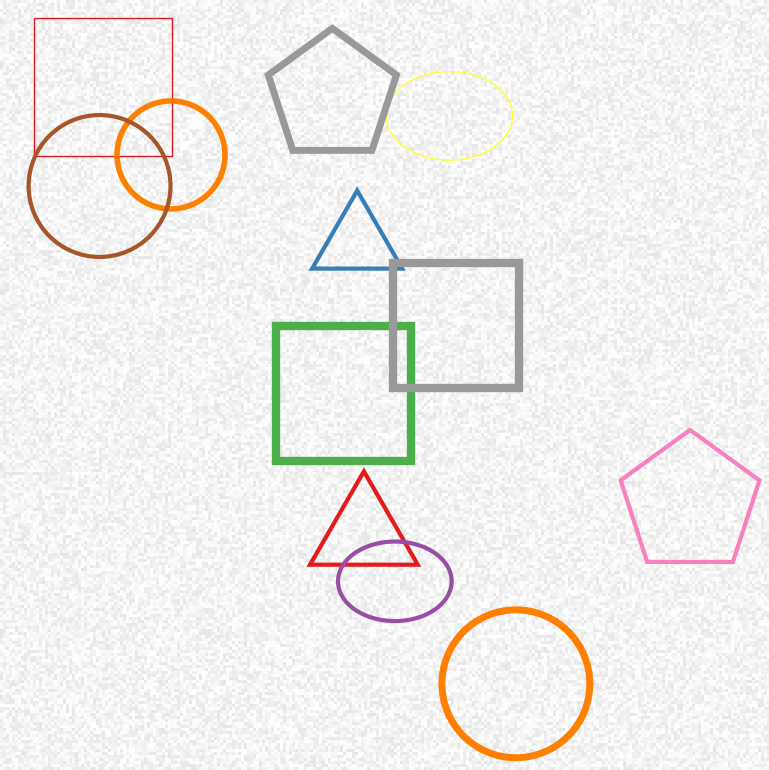[{"shape": "square", "thickness": 0.5, "radius": 0.45, "center": [0.134, 0.887]}, {"shape": "triangle", "thickness": 1.5, "radius": 0.4, "center": [0.473, 0.307]}, {"shape": "triangle", "thickness": 1.5, "radius": 0.34, "center": [0.464, 0.685]}, {"shape": "square", "thickness": 3, "radius": 0.44, "center": [0.447, 0.488]}, {"shape": "oval", "thickness": 1.5, "radius": 0.37, "center": [0.513, 0.245]}, {"shape": "circle", "thickness": 2, "radius": 0.35, "center": [0.222, 0.799]}, {"shape": "circle", "thickness": 2.5, "radius": 0.48, "center": [0.67, 0.112]}, {"shape": "oval", "thickness": 0.5, "radius": 0.41, "center": [0.584, 0.85]}, {"shape": "circle", "thickness": 1.5, "radius": 0.46, "center": [0.129, 0.758]}, {"shape": "pentagon", "thickness": 1.5, "radius": 0.47, "center": [0.896, 0.347]}, {"shape": "square", "thickness": 3, "radius": 0.41, "center": [0.592, 0.577]}, {"shape": "pentagon", "thickness": 2.5, "radius": 0.44, "center": [0.432, 0.876]}]